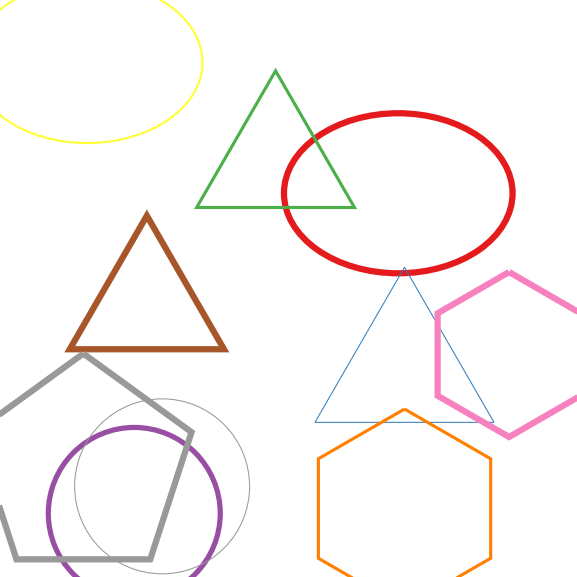[{"shape": "oval", "thickness": 3, "radius": 0.99, "center": [0.69, 0.664]}, {"shape": "triangle", "thickness": 0.5, "radius": 0.9, "center": [0.7, 0.357]}, {"shape": "triangle", "thickness": 1.5, "radius": 0.79, "center": [0.477, 0.719]}, {"shape": "circle", "thickness": 2.5, "radius": 0.74, "center": [0.233, 0.11]}, {"shape": "hexagon", "thickness": 1.5, "radius": 0.86, "center": [0.7, 0.119]}, {"shape": "oval", "thickness": 1, "radius": 1.0, "center": [0.151, 0.891]}, {"shape": "triangle", "thickness": 3, "radius": 0.77, "center": [0.254, 0.471]}, {"shape": "hexagon", "thickness": 3, "radius": 0.71, "center": [0.881, 0.385]}, {"shape": "circle", "thickness": 0.5, "radius": 0.76, "center": [0.281, 0.157]}, {"shape": "pentagon", "thickness": 3, "radius": 0.98, "center": [0.144, 0.19]}]